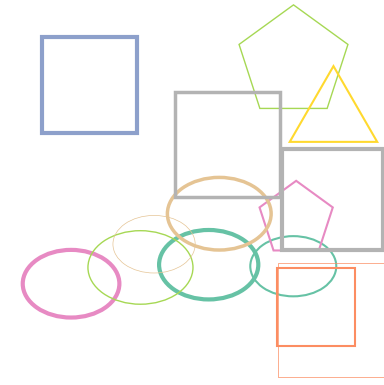[{"shape": "oval", "thickness": 3, "radius": 0.64, "center": [0.542, 0.312]}, {"shape": "oval", "thickness": 1.5, "radius": 0.56, "center": [0.762, 0.308]}, {"shape": "square", "thickness": 1.5, "radius": 0.5, "center": [0.821, 0.203]}, {"shape": "square", "thickness": 0.5, "radius": 0.74, "center": [0.871, 0.169]}, {"shape": "square", "thickness": 3, "radius": 0.62, "center": [0.233, 0.779]}, {"shape": "pentagon", "thickness": 1.5, "radius": 0.5, "center": [0.769, 0.43]}, {"shape": "oval", "thickness": 3, "radius": 0.63, "center": [0.185, 0.263]}, {"shape": "oval", "thickness": 1, "radius": 0.68, "center": [0.365, 0.305]}, {"shape": "pentagon", "thickness": 1, "radius": 0.74, "center": [0.762, 0.839]}, {"shape": "triangle", "thickness": 1.5, "radius": 0.66, "center": [0.866, 0.697]}, {"shape": "oval", "thickness": 0.5, "radius": 0.53, "center": [0.4, 0.366]}, {"shape": "oval", "thickness": 2.5, "radius": 0.67, "center": [0.57, 0.445]}, {"shape": "square", "thickness": 2.5, "radius": 0.68, "center": [0.59, 0.625]}, {"shape": "square", "thickness": 3, "radius": 0.65, "center": [0.864, 0.482]}]